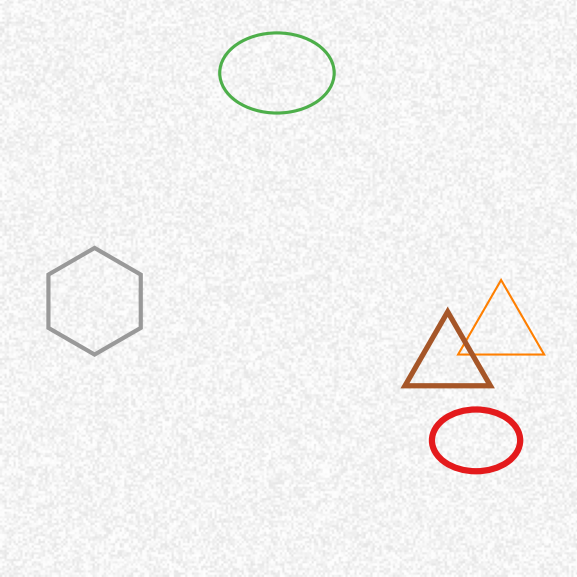[{"shape": "oval", "thickness": 3, "radius": 0.38, "center": [0.824, 0.237]}, {"shape": "oval", "thickness": 1.5, "radius": 0.5, "center": [0.48, 0.873]}, {"shape": "triangle", "thickness": 1, "radius": 0.43, "center": [0.868, 0.428]}, {"shape": "triangle", "thickness": 2.5, "radius": 0.43, "center": [0.775, 0.374]}, {"shape": "hexagon", "thickness": 2, "radius": 0.46, "center": [0.164, 0.477]}]